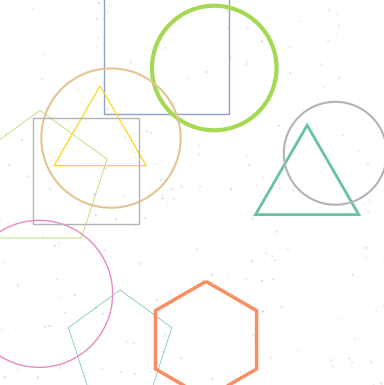[{"shape": "triangle", "thickness": 2, "radius": 0.77, "center": [0.798, 0.52]}, {"shape": "pentagon", "thickness": 0.5, "radius": 0.71, "center": [0.312, 0.105]}, {"shape": "hexagon", "thickness": 2.5, "radius": 0.76, "center": [0.535, 0.117]}, {"shape": "square", "thickness": 1, "radius": 0.82, "center": [0.433, 0.867]}, {"shape": "circle", "thickness": 1, "radius": 0.95, "center": [0.102, 0.237]}, {"shape": "pentagon", "thickness": 0.5, "radius": 0.92, "center": [0.104, 0.53]}, {"shape": "circle", "thickness": 3, "radius": 0.81, "center": [0.556, 0.823]}, {"shape": "triangle", "thickness": 1, "radius": 0.69, "center": [0.26, 0.639]}, {"shape": "circle", "thickness": 1.5, "radius": 0.9, "center": [0.288, 0.641]}, {"shape": "circle", "thickness": 1.5, "radius": 0.67, "center": [0.871, 0.602]}, {"shape": "square", "thickness": 1, "radius": 0.69, "center": [0.224, 0.555]}]